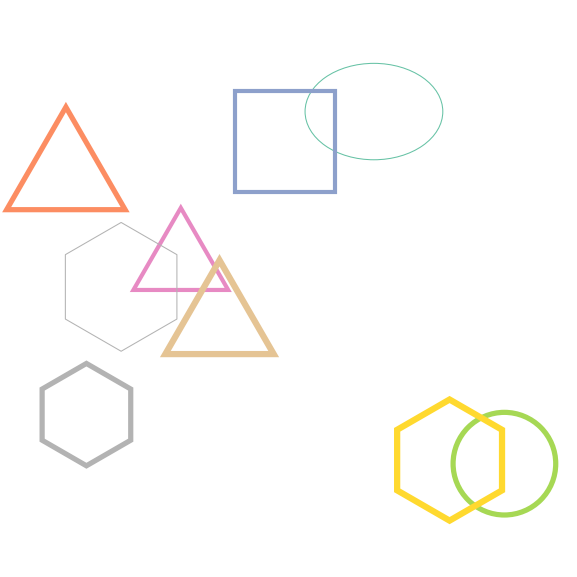[{"shape": "oval", "thickness": 0.5, "radius": 0.6, "center": [0.648, 0.806]}, {"shape": "triangle", "thickness": 2.5, "radius": 0.59, "center": [0.114, 0.695]}, {"shape": "square", "thickness": 2, "radius": 0.43, "center": [0.493, 0.754]}, {"shape": "triangle", "thickness": 2, "radius": 0.47, "center": [0.313, 0.544]}, {"shape": "circle", "thickness": 2.5, "radius": 0.44, "center": [0.873, 0.196]}, {"shape": "hexagon", "thickness": 3, "radius": 0.52, "center": [0.779, 0.202]}, {"shape": "triangle", "thickness": 3, "radius": 0.54, "center": [0.38, 0.44]}, {"shape": "hexagon", "thickness": 0.5, "radius": 0.56, "center": [0.21, 0.502]}, {"shape": "hexagon", "thickness": 2.5, "radius": 0.44, "center": [0.15, 0.281]}]